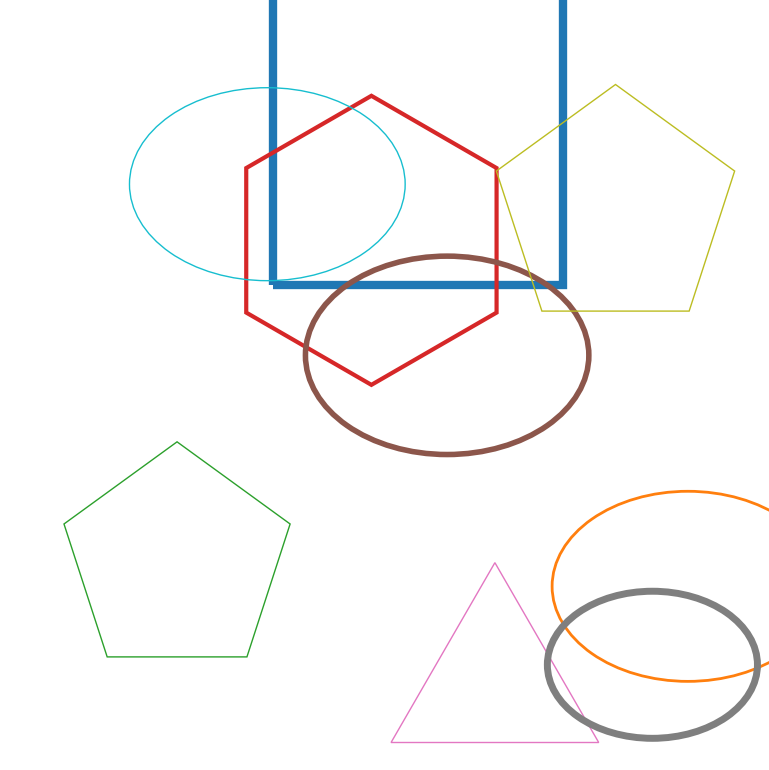[{"shape": "square", "thickness": 3, "radius": 0.94, "center": [0.543, 0.817]}, {"shape": "oval", "thickness": 1, "radius": 0.88, "center": [0.893, 0.239]}, {"shape": "pentagon", "thickness": 0.5, "radius": 0.77, "center": [0.23, 0.272]}, {"shape": "hexagon", "thickness": 1.5, "radius": 0.94, "center": [0.482, 0.688]}, {"shape": "oval", "thickness": 2, "radius": 0.92, "center": [0.581, 0.539]}, {"shape": "triangle", "thickness": 0.5, "radius": 0.78, "center": [0.643, 0.114]}, {"shape": "oval", "thickness": 2.5, "radius": 0.68, "center": [0.847, 0.137]}, {"shape": "pentagon", "thickness": 0.5, "radius": 0.81, "center": [0.799, 0.728]}, {"shape": "oval", "thickness": 0.5, "radius": 0.9, "center": [0.347, 0.761]}]